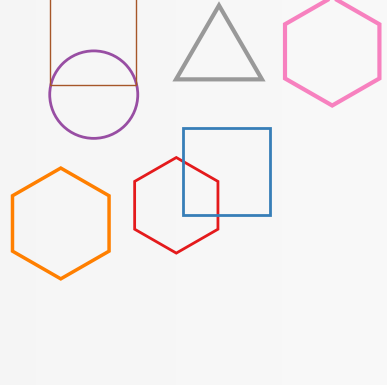[{"shape": "hexagon", "thickness": 2, "radius": 0.62, "center": [0.455, 0.467]}, {"shape": "square", "thickness": 2, "radius": 0.56, "center": [0.585, 0.555]}, {"shape": "circle", "thickness": 2, "radius": 0.57, "center": [0.242, 0.754]}, {"shape": "hexagon", "thickness": 2.5, "radius": 0.72, "center": [0.157, 0.42]}, {"shape": "square", "thickness": 1, "radius": 0.56, "center": [0.24, 0.892]}, {"shape": "hexagon", "thickness": 3, "radius": 0.7, "center": [0.857, 0.867]}, {"shape": "triangle", "thickness": 3, "radius": 0.64, "center": [0.565, 0.858]}]